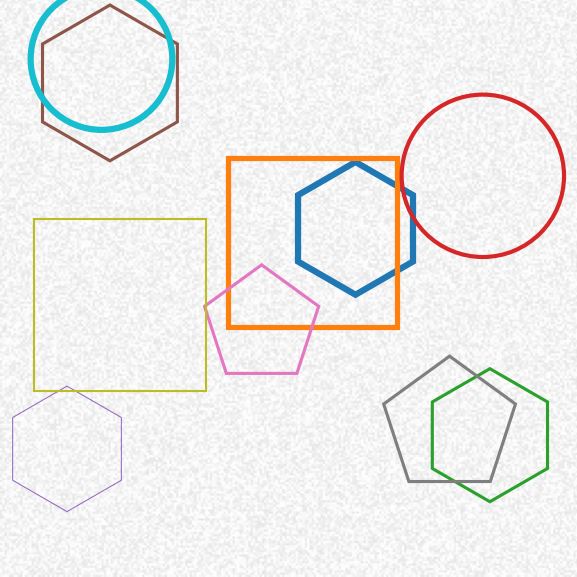[{"shape": "hexagon", "thickness": 3, "radius": 0.57, "center": [0.616, 0.604]}, {"shape": "square", "thickness": 2.5, "radius": 0.73, "center": [0.541, 0.579]}, {"shape": "hexagon", "thickness": 1.5, "radius": 0.58, "center": [0.848, 0.246]}, {"shape": "circle", "thickness": 2, "radius": 0.7, "center": [0.836, 0.695]}, {"shape": "hexagon", "thickness": 0.5, "radius": 0.54, "center": [0.116, 0.222]}, {"shape": "hexagon", "thickness": 1.5, "radius": 0.67, "center": [0.19, 0.856]}, {"shape": "pentagon", "thickness": 1.5, "radius": 0.52, "center": [0.453, 0.437]}, {"shape": "pentagon", "thickness": 1.5, "radius": 0.6, "center": [0.778, 0.262]}, {"shape": "square", "thickness": 1, "radius": 0.74, "center": [0.208, 0.471]}, {"shape": "circle", "thickness": 3, "radius": 0.61, "center": [0.176, 0.897]}]